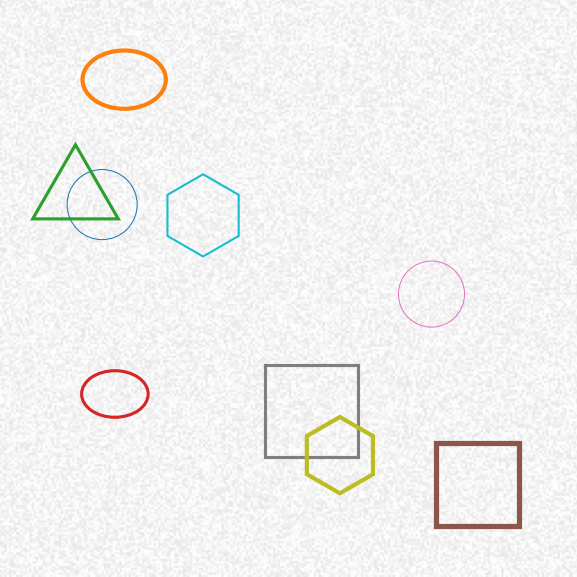[{"shape": "circle", "thickness": 0.5, "radius": 0.3, "center": [0.177, 0.645]}, {"shape": "oval", "thickness": 2, "radius": 0.36, "center": [0.215, 0.861]}, {"shape": "triangle", "thickness": 1.5, "radius": 0.43, "center": [0.131, 0.663]}, {"shape": "oval", "thickness": 1.5, "radius": 0.29, "center": [0.199, 0.317]}, {"shape": "square", "thickness": 2.5, "radius": 0.36, "center": [0.827, 0.16]}, {"shape": "circle", "thickness": 0.5, "radius": 0.29, "center": [0.747, 0.49]}, {"shape": "square", "thickness": 1.5, "radius": 0.4, "center": [0.539, 0.288]}, {"shape": "hexagon", "thickness": 2, "radius": 0.33, "center": [0.589, 0.211]}, {"shape": "hexagon", "thickness": 1, "radius": 0.36, "center": [0.352, 0.626]}]